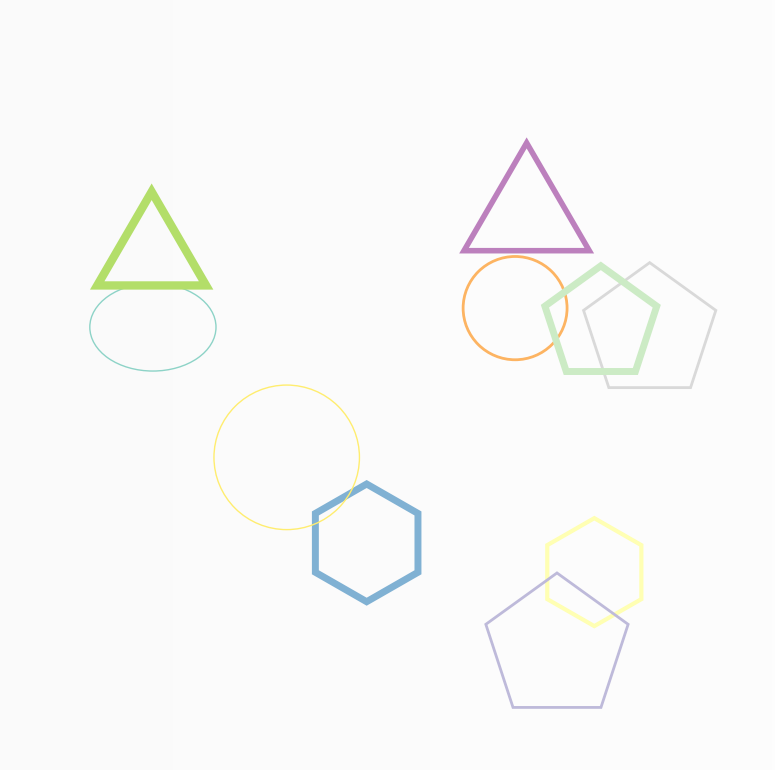[{"shape": "oval", "thickness": 0.5, "radius": 0.41, "center": [0.197, 0.575]}, {"shape": "hexagon", "thickness": 1.5, "radius": 0.35, "center": [0.767, 0.257]}, {"shape": "pentagon", "thickness": 1, "radius": 0.48, "center": [0.719, 0.159]}, {"shape": "hexagon", "thickness": 2.5, "radius": 0.38, "center": [0.473, 0.295]}, {"shape": "circle", "thickness": 1, "radius": 0.34, "center": [0.665, 0.6]}, {"shape": "triangle", "thickness": 3, "radius": 0.41, "center": [0.196, 0.67]}, {"shape": "pentagon", "thickness": 1, "radius": 0.45, "center": [0.838, 0.569]}, {"shape": "triangle", "thickness": 2, "radius": 0.47, "center": [0.68, 0.721]}, {"shape": "pentagon", "thickness": 2.5, "radius": 0.38, "center": [0.775, 0.579]}, {"shape": "circle", "thickness": 0.5, "radius": 0.47, "center": [0.37, 0.406]}]